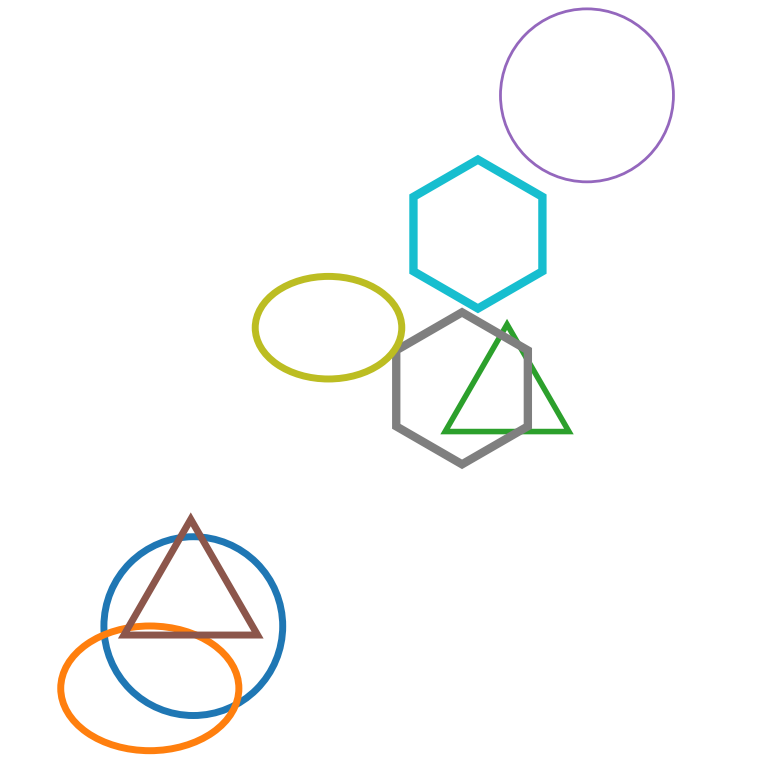[{"shape": "circle", "thickness": 2.5, "radius": 0.58, "center": [0.251, 0.187]}, {"shape": "oval", "thickness": 2.5, "radius": 0.58, "center": [0.195, 0.106]}, {"shape": "triangle", "thickness": 2, "radius": 0.46, "center": [0.658, 0.486]}, {"shape": "circle", "thickness": 1, "radius": 0.56, "center": [0.762, 0.876]}, {"shape": "triangle", "thickness": 2.5, "radius": 0.5, "center": [0.248, 0.225]}, {"shape": "hexagon", "thickness": 3, "radius": 0.49, "center": [0.6, 0.496]}, {"shape": "oval", "thickness": 2.5, "radius": 0.48, "center": [0.427, 0.574]}, {"shape": "hexagon", "thickness": 3, "radius": 0.48, "center": [0.621, 0.696]}]